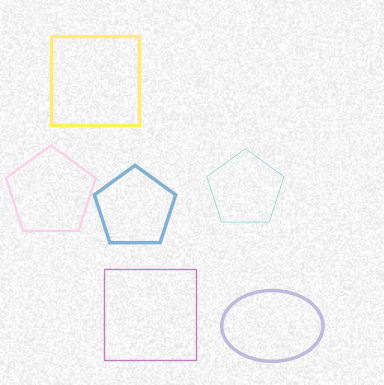[{"shape": "pentagon", "thickness": 0.5, "radius": 0.53, "center": [0.637, 0.509]}, {"shape": "oval", "thickness": 2.5, "radius": 0.66, "center": [0.707, 0.153]}, {"shape": "pentagon", "thickness": 2.5, "radius": 0.55, "center": [0.351, 0.46]}, {"shape": "pentagon", "thickness": 1.5, "radius": 0.61, "center": [0.132, 0.5]}, {"shape": "square", "thickness": 1, "radius": 0.59, "center": [0.389, 0.183]}, {"shape": "square", "thickness": 2.5, "radius": 0.57, "center": [0.246, 0.791]}]